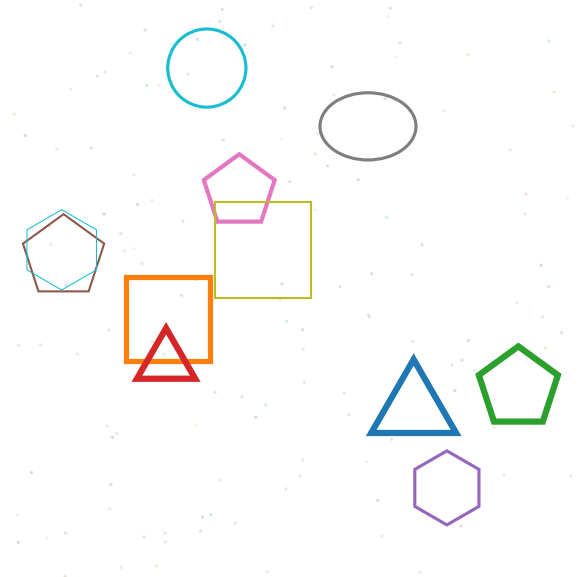[{"shape": "triangle", "thickness": 3, "radius": 0.42, "center": [0.716, 0.292]}, {"shape": "square", "thickness": 2.5, "radius": 0.36, "center": [0.29, 0.446]}, {"shape": "pentagon", "thickness": 3, "radius": 0.36, "center": [0.898, 0.327]}, {"shape": "triangle", "thickness": 3, "radius": 0.29, "center": [0.288, 0.372]}, {"shape": "hexagon", "thickness": 1.5, "radius": 0.32, "center": [0.774, 0.154]}, {"shape": "pentagon", "thickness": 1, "radius": 0.37, "center": [0.11, 0.554]}, {"shape": "pentagon", "thickness": 2, "radius": 0.32, "center": [0.414, 0.668]}, {"shape": "oval", "thickness": 1.5, "radius": 0.42, "center": [0.637, 0.78]}, {"shape": "square", "thickness": 1, "radius": 0.41, "center": [0.455, 0.566]}, {"shape": "circle", "thickness": 1.5, "radius": 0.34, "center": [0.358, 0.881]}, {"shape": "hexagon", "thickness": 0.5, "radius": 0.35, "center": [0.107, 0.567]}]